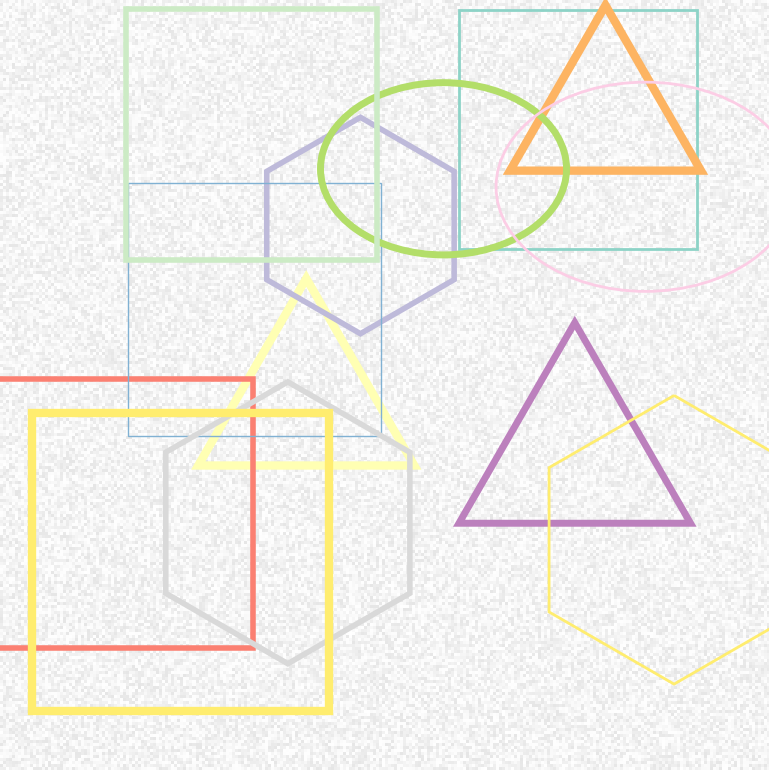[{"shape": "square", "thickness": 1, "radius": 0.77, "center": [0.751, 0.832]}, {"shape": "triangle", "thickness": 3, "radius": 0.81, "center": [0.398, 0.476]}, {"shape": "hexagon", "thickness": 2, "radius": 0.7, "center": [0.468, 0.707]}, {"shape": "square", "thickness": 2, "radius": 0.87, "center": [0.155, 0.333]}, {"shape": "square", "thickness": 0.5, "radius": 0.82, "center": [0.33, 0.598]}, {"shape": "triangle", "thickness": 3, "radius": 0.72, "center": [0.786, 0.85]}, {"shape": "oval", "thickness": 2.5, "radius": 0.8, "center": [0.576, 0.781]}, {"shape": "oval", "thickness": 1, "radius": 0.97, "center": [0.838, 0.757]}, {"shape": "hexagon", "thickness": 2, "radius": 0.92, "center": [0.374, 0.321]}, {"shape": "triangle", "thickness": 2.5, "radius": 0.87, "center": [0.746, 0.407]}, {"shape": "square", "thickness": 2, "radius": 0.81, "center": [0.327, 0.826]}, {"shape": "square", "thickness": 3, "radius": 0.97, "center": [0.235, 0.27]}, {"shape": "hexagon", "thickness": 1, "radius": 0.94, "center": [0.875, 0.299]}]